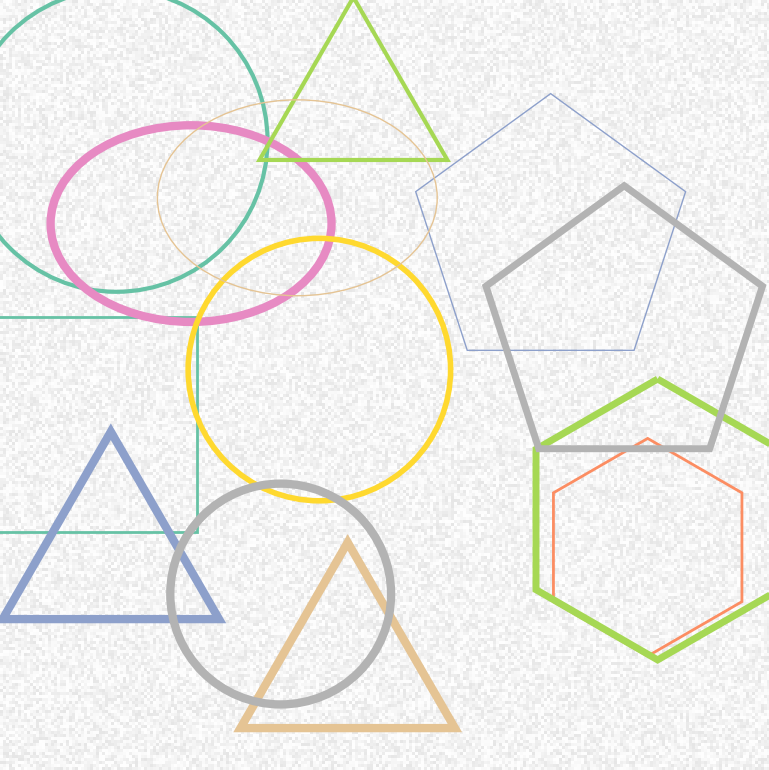[{"shape": "square", "thickness": 1, "radius": 0.7, "center": [0.116, 0.448]}, {"shape": "circle", "thickness": 1.5, "radius": 0.98, "center": [0.151, 0.817]}, {"shape": "hexagon", "thickness": 1, "radius": 0.71, "center": [0.841, 0.289]}, {"shape": "pentagon", "thickness": 0.5, "radius": 0.92, "center": [0.715, 0.694]}, {"shape": "triangle", "thickness": 3, "radius": 0.81, "center": [0.144, 0.277]}, {"shape": "oval", "thickness": 3, "radius": 0.91, "center": [0.248, 0.71]}, {"shape": "hexagon", "thickness": 2.5, "radius": 0.91, "center": [0.854, 0.325]}, {"shape": "triangle", "thickness": 1.5, "radius": 0.7, "center": [0.459, 0.863]}, {"shape": "circle", "thickness": 2, "radius": 0.85, "center": [0.415, 0.52]}, {"shape": "triangle", "thickness": 3, "radius": 0.8, "center": [0.452, 0.135]}, {"shape": "oval", "thickness": 0.5, "radius": 0.91, "center": [0.386, 0.743]}, {"shape": "pentagon", "thickness": 2.5, "radius": 0.94, "center": [0.811, 0.57]}, {"shape": "circle", "thickness": 3, "radius": 0.72, "center": [0.365, 0.229]}]